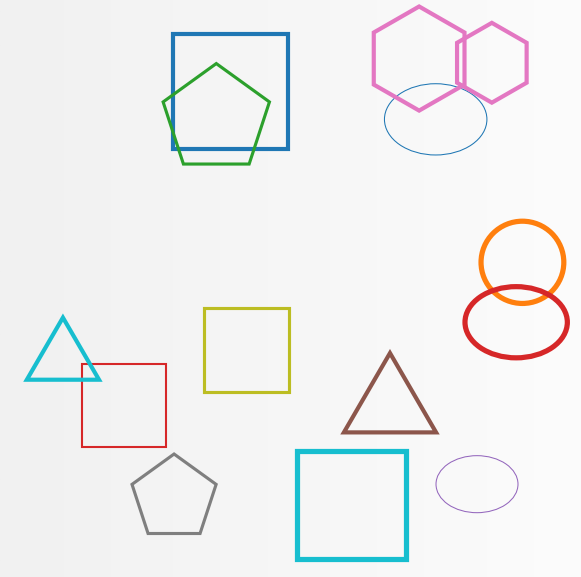[{"shape": "oval", "thickness": 0.5, "radius": 0.44, "center": [0.75, 0.792]}, {"shape": "square", "thickness": 2, "radius": 0.5, "center": [0.397, 0.84]}, {"shape": "circle", "thickness": 2.5, "radius": 0.36, "center": [0.899, 0.545]}, {"shape": "pentagon", "thickness": 1.5, "radius": 0.48, "center": [0.372, 0.793]}, {"shape": "square", "thickness": 1, "radius": 0.36, "center": [0.214, 0.297]}, {"shape": "oval", "thickness": 2.5, "radius": 0.44, "center": [0.888, 0.441]}, {"shape": "oval", "thickness": 0.5, "radius": 0.35, "center": [0.821, 0.161]}, {"shape": "triangle", "thickness": 2, "radius": 0.46, "center": [0.671, 0.296]}, {"shape": "hexagon", "thickness": 2, "radius": 0.45, "center": [0.721, 0.898]}, {"shape": "hexagon", "thickness": 2, "radius": 0.35, "center": [0.846, 0.89]}, {"shape": "pentagon", "thickness": 1.5, "radius": 0.38, "center": [0.299, 0.137]}, {"shape": "square", "thickness": 1.5, "radius": 0.36, "center": [0.424, 0.393]}, {"shape": "square", "thickness": 2.5, "radius": 0.47, "center": [0.604, 0.124]}, {"shape": "triangle", "thickness": 2, "radius": 0.36, "center": [0.108, 0.377]}]